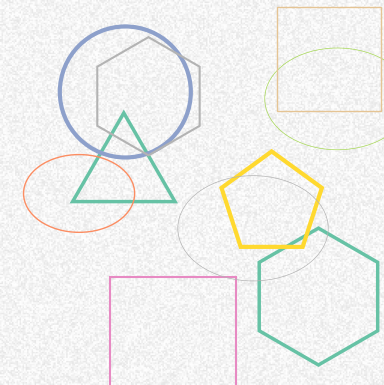[{"shape": "hexagon", "thickness": 2.5, "radius": 0.89, "center": [0.827, 0.23]}, {"shape": "triangle", "thickness": 2.5, "radius": 0.77, "center": [0.322, 0.553]}, {"shape": "oval", "thickness": 1, "radius": 0.72, "center": [0.205, 0.498]}, {"shape": "circle", "thickness": 3, "radius": 0.85, "center": [0.326, 0.761]}, {"shape": "square", "thickness": 1.5, "radius": 0.81, "center": [0.45, 0.118]}, {"shape": "oval", "thickness": 0.5, "radius": 0.94, "center": [0.876, 0.743]}, {"shape": "pentagon", "thickness": 3, "radius": 0.69, "center": [0.706, 0.47]}, {"shape": "square", "thickness": 1, "radius": 0.67, "center": [0.854, 0.846]}, {"shape": "oval", "thickness": 0.5, "radius": 0.98, "center": [0.657, 0.407]}, {"shape": "hexagon", "thickness": 1.5, "radius": 0.77, "center": [0.386, 0.75]}]